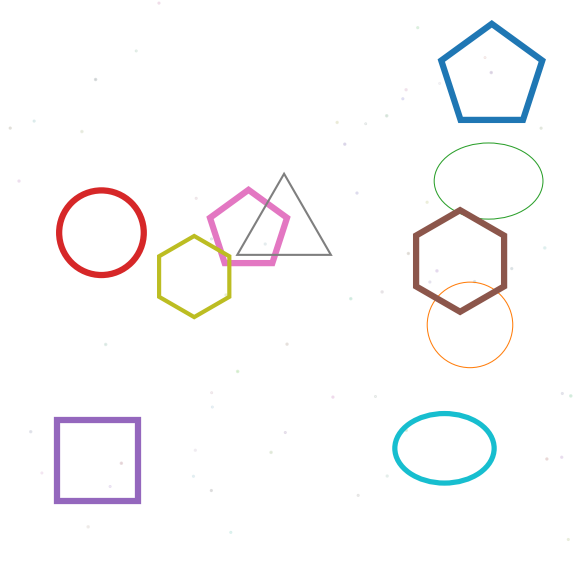[{"shape": "pentagon", "thickness": 3, "radius": 0.46, "center": [0.852, 0.866]}, {"shape": "circle", "thickness": 0.5, "radius": 0.37, "center": [0.814, 0.437]}, {"shape": "oval", "thickness": 0.5, "radius": 0.47, "center": [0.846, 0.686]}, {"shape": "circle", "thickness": 3, "radius": 0.37, "center": [0.176, 0.596]}, {"shape": "square", "thickness": 3, "radius": 0.35, "center": [0.169, 0.202]}, {"shape": "hexagon", "thickness": 3, "radius": 0.44, "center": [0.797, 0.547]}, {"shape": "pentagon", "thickness": 3, "radius": 0.35, "center": [0.43, 0.6]}, {"shape": "triangle", "thickness": 1, "radius": 0.47, "center": [0.492, 0.605]}, {"shape": "hexagon", "thickness": 2, "radius": 0.35, "center": [0.336, 0.52]}, {"shape": "oval", "thickness": 2.5, "radius": 0.43, "center": [0.77, 0.223]}]